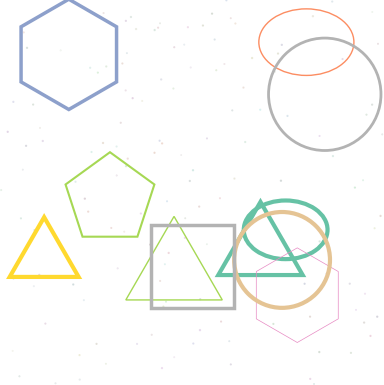[{"shape": "oval", "thickness": 3, "radius": 0.54, "center": [0.742, 0.403]}, {"shape": "triangle", "thickness": 3, "radius": 0.63, "center": [0.677, 0.349]}, {"shape": "oval", "thickness": 1, "radius": 0.62, "center": [0.796, 0.891]}, {"shape": "hexagon", "thickness": 2.5, "radius": 0.72, "center": [0.179, 0.859]}, {"shape": "hexagon", "thickness": 0.5, "radius": 0.61, "center": [0.772, 0.233]}, {"shape": "triangle", "thickness": 1, "radius": 0.72, "center": [0.452, 0.293]}, {"shape": "pentagon", "thickness": 1.5, "radius": 0.61, "center": [0.286, 0.483]}, {"shape": "triangle", "thickness": 3, "radius": 0.52, "center": [0.115, 0.332]}, {"shape": "circle", "thickness": 3, "radius": 0.62, "center": [0.733, 0.325]}, {"shape": "square", "thickness": 2.5, "radius": 0.54, "center": [0.5, 0.308]}, {"shape": "circle", "thickness": 2, "radius": 0.73, "center": [0.844, 0.755]}]